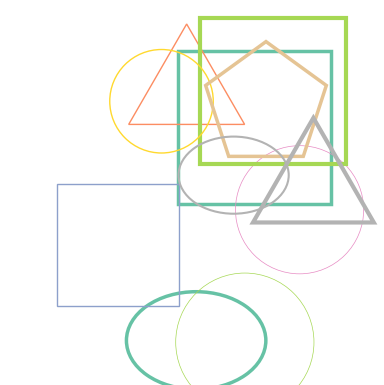[{"shape": "square", "thickness": 2.5, "radius": 1.0, "center": [0.661, 0.669]}, {"shape": "oval", "thickness": 2.5, "radius": 0.91, "center": [0.509, 0.116]}, {"shape": "triangle", "thickness": 1, "radius": 0.87, "center": [0.485, 0.764]}, {"shape": "square", "thickness": 1, "radius": 0.79, "center": [0.306, 0.363]}, {"shape": "circle", "thickness": 0.5, "radius": 0.83, "center": [0.778, 0.455]}, {"shape": "circle", "thickness": 0.5, "radius": 0.9, "center": [0.636, 0.111]}, {"shape": "square", "thickness": 3, "radius": 0.95, "center": [0.71, 0.763]}, {"shape": "circle", "thickness": 1, "radius": 0.67, "center": [0.419, 0.737]}, {"shape": "pentagon", "thickness": 2.5, "radius": 0.82, "center": [0.691, 0.727]}, {"shape": "triangle", "thickness": 3, "radius": 0.91, "center": [0.814, 0.513]}, {"shape": "oval", "thickness": 1.5, "radius": 0.72, "center": [0.607, 0.545]}]